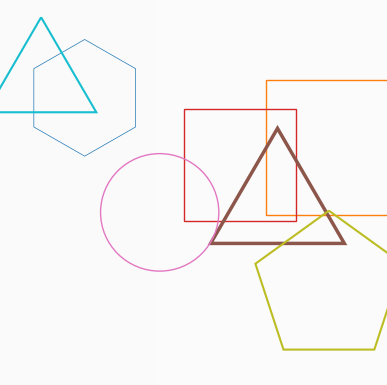[{"shape": "hexagon", "thickness": 0.5, "radius": 0.76, "center": [0.219, 0.746]}, {"shape": "square", "thickness": 1, "radius": 0.88, "center": [0.861, 0.617]}, {"shape": "square", "thickness": 1, "radius": 0.72, "center": [0.619, 0.572]}, {"shape": "triangle", "thickness": 2.5, "radius": 1.0, "center": [0.716, 0.467]}, {"shape": "circle", "thickness": 1, "radius": 0.76, "center": [0.412, 0.448]}, {"shape": "pentagon", "thickness": 1.5, "radius": 1.0, "center": [0.849, 0.253]}, {"shape": "triangle", "thickness": 1.5, "radius": 0.82, "center": [0.106, 0.791]}]